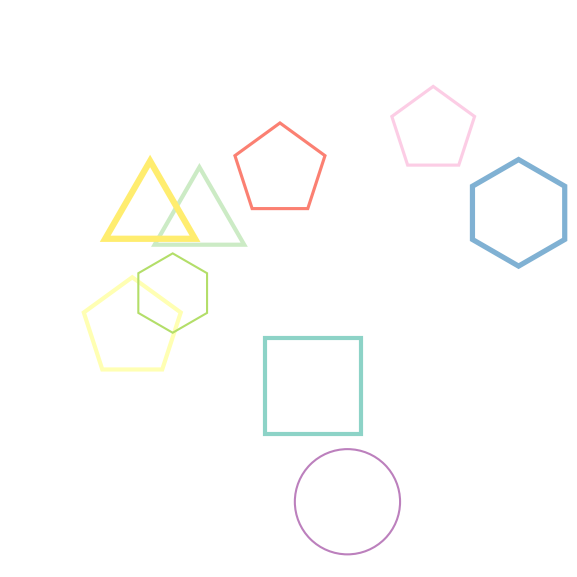[{"shape": "square", "thickness": 2, "radius": 0.41, "center": [0.542, 0.331]}, {"shape": "pentagon", "thickness": 2, "radius": 0.44, "center": [0.229, 0.431]}, {"shape": "pentagon", "thickness": 1.5, "radius": 0.41, "center": [0.485, 0.704]}, {"shape": "hexagon", "thickness": 2.5, "radius": 0.46, "center": [0.898, 0.631]}, {"shape": "hexagon", "thickness": 1, "radius": 0.34, "center": [0.299, 0.492]}, {"shape": "pentagon", "thickness": 1.5, "radius": 0.38, "center": [0.75, 0.774]}, {"shape": "circle", "thickness": 1, "radius": 0.46, "center": [0.602, 0.13]}, {"shape": "triangle", "thickness": 2, "radius": 0.45, "center": [0.345, 0.62]}, {"shape": "triangle", "thickness": 3, "radius": 0.45, "center": [0.26, 0.631]}]